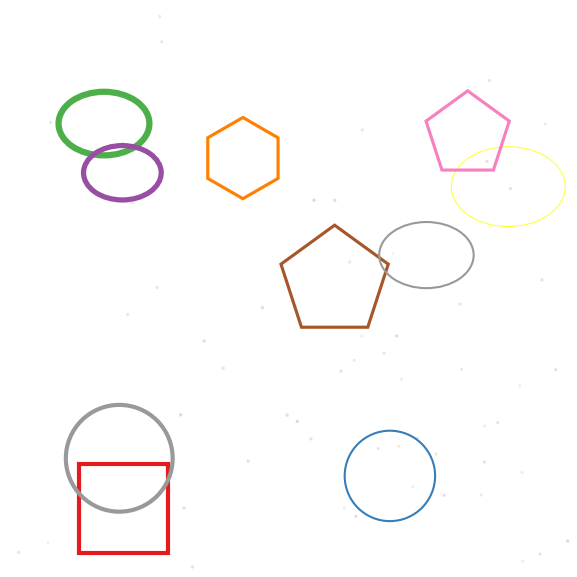[{"shape": "square", "thickness": 2, "radius": 0.39, "center": [0.214, 0.118]}, {"shape": "circle", "thickness": 1, "radius": 0.39, "center": [0.675, 0.175]}, {"shape": "oval", "thickness": 3, "radius": 0.39, "center": [0.18, 0.785]}, {"shape": "oval", "thickness": 2.5, "radius": 0.34, "center": [0.212, 0.7]}, {"shape": "hexagon", "thickness": 1.5, "radius": 0.35, "center": [0.421, 0.725]}, {"shape": "oval", "thickness": 0.5, "radius": 0.49, "center": [0.88, 0.676]}, {"shape": "pentagon", "thickness": 1.5, "radius": 0.49, "center": [0.579, 0.512]}, {"shape": "pentagon", "thickness": 1.5, "radius": 0.38, "center": [0.81, 0.766]}, {"shape": "circle", "thickness": 2, "radius": 0.46, "center": [0.206, 0.206]}, {"shape": "oval", "thickness": 1, "radius": 0.41, "center": [0.738, 0.557]}]